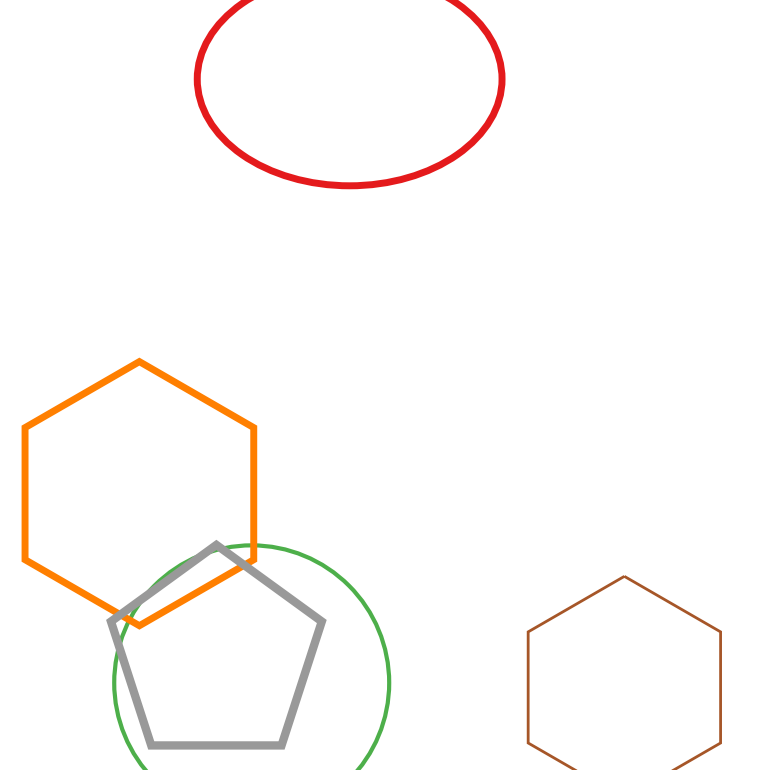[{"shape": "oval", "thickness": 2.5, "radius": 0.99, "center": [0.454, 0.897]}, {"shape": "circle", "thickness": 1.5, "radius": 0.89, "center": [0.327, 0.113]}, {"shape": "hexagon", "thickness": 2.5, "radius": 0.86, "center": [0.181, 0.359]}, {"shape": "hexagon", "thickness": 1, "radius": 0.72, "center": [0.811, 0.107]}, {"shape": "pentagon", "thickness": 3, "radius": 0.72, "center": [0.281, 0.148]}]